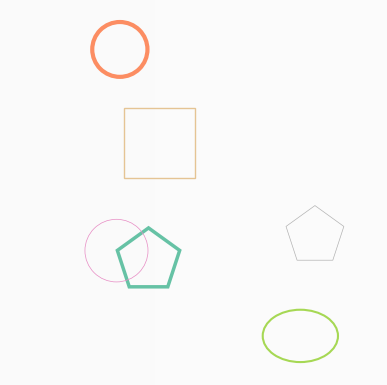[{"shape": "pentagon", "thickness": 2.5, "radius": 0.42, "center": [0.383, 0.323]}, {"shape": "circle", "thickness": 3, "radius": 0.36, "center": [0.309, 0.872]}, {"shape": "circle", "thickness": 0.5, "radius": 0.41, "center": [0.301, 0.349]}, {"shape": "oval", "thickness": 1.5, "radius": 0.49, "center": [0.775, 0.128]}, {"shape": "square", "thickness": 1, "radius": 0.46, "center": [0.411, 0.628]}, {"shape": "pentagon", "thickness": 0.5, "radius": 0.39, "center": [0.813, 0.388]}]